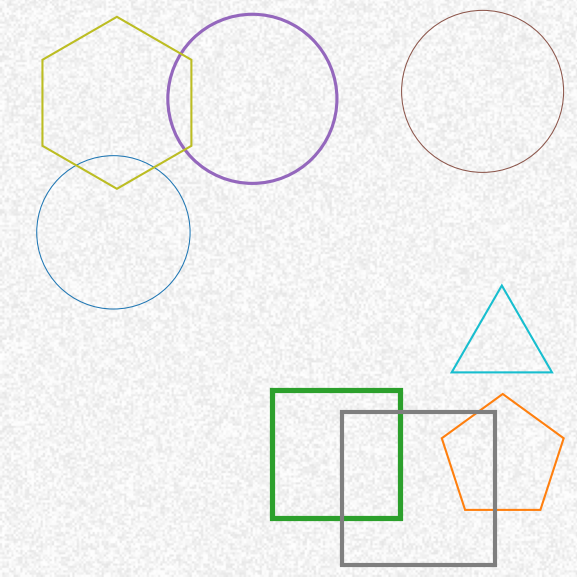[{"shape": "circle", "thickness": 0.5, "radius": 0.66, "center": [0.196, 0.597]}, {"shape": "pentagon", "thickness": 1, "radius": 0.55, "center": [0.871, 0.206]}, {"shape": "square", "thickness": 2.5, "radius": 0.55, "center": [0.582, 0.213]}, {"shape": "circle", "thickness": 1.5, "radius": 0.73, "center": [0.437, 0.828]}, {"shape": "circle", "thickness": 0.5, "radius": 0.7, "center": [0.836, 0.841]}, {"shape": "square", "thickness": 2, "radius": 0.66, "center": [0.725, 0.153]}, {"shape": "hexagon", "thickness": 1, "radius": 0.74, "center": [0.202, 0.821]}, {"shape": "triangle", "thickness": 1, "radius": 0.5, "center": [0.869, 0.404]}]